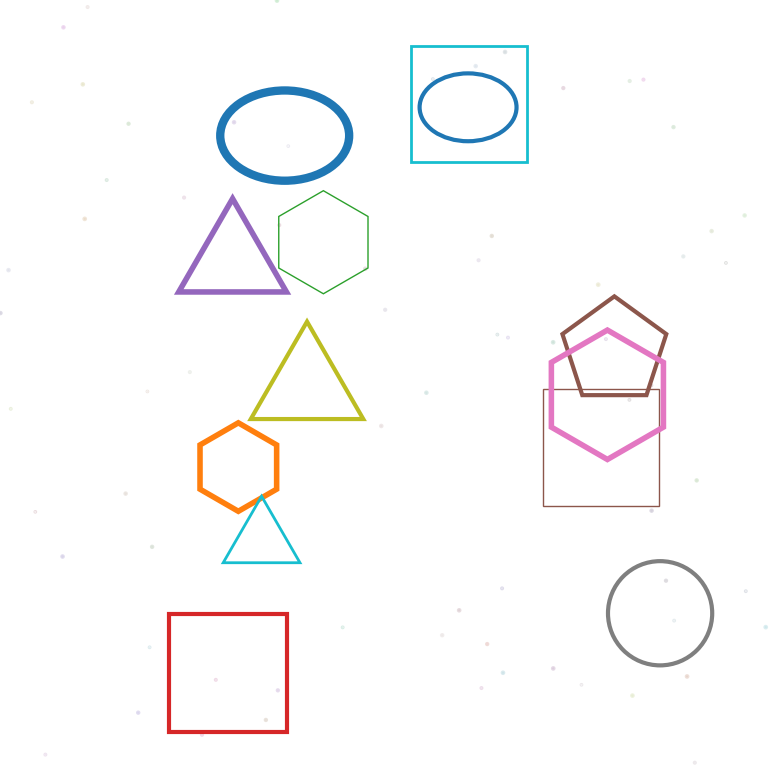[{"shape": "oval", "thickness": 1.5, "radius": 0.31, "center": [0.608, 0.861]}, {"shape": "oval", "thickness": 3, "radius": 0.42, "center": [0.37, 0.824]}, {"shape": "hexagon", "thickness": 2, "radius": 0.29, "center": [0.31, 0.393]}, {"shape": "hexagon", "thickness": 0.5, "radius": 0.33, "center": [0.42, 0.685]}, {"shape": "square", "thickness": 1.5, "radius": 0.38, "center": [0.296, 0.126]}, {"shape": "triangle", "thickness": 2, "radius": 0.4, "center": [0.302, 0.661]}, {"shape": "pentagon", "thickness": 1.5, "radius": 0.35, "center": [0.798, 0.544]}, {"shape": "square", "thickness": 0.5, "radius": 0.38, "center": [0.78, 0.419]}, {"shape": "hexagon", "thickness": 2, "radius": 0.42, "center": [0.789, 0.487]}, {"shape": "circle", "thickness": 1.5, "radius": 0.34, "center": [0.857, 0.204]}, {"shape": "triangle", "thickness": 1.5, "radius": 0.42, "center": [0.399, 0.498]}, {"shape": "square", "thickness": 1, "radius": 0.37, "center": [0.609, 0.865]}, {"shape": "triangle", "thickness": 1, "radius": 0.29, "center": [0.34, 0.298]}]